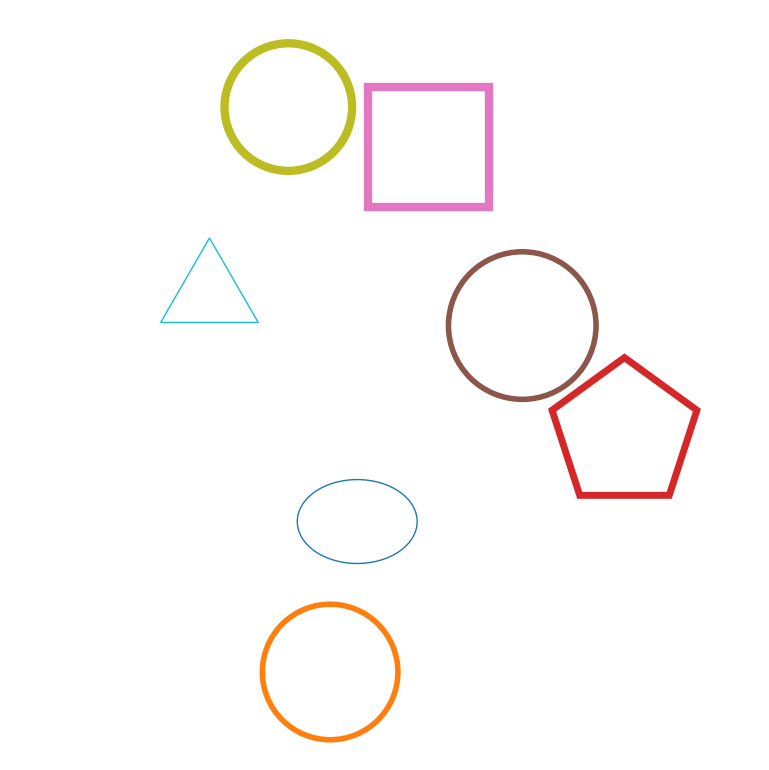[{"shape": "oval", "thickness": 0.5, "radius": 0.39, "center": [0.464, 0.323]}, {"shape": "circle", "thickness": 2, "radius": 0.44, "center": [0.429, 0.127]}, {"shape": "pentagon", "thickness": 2.5, "radius": 0.49, "center": [0.811, 0.437]}, {"shape": "circle", "thickness": 2, "radius": 0.48, "center": [0.678, 0.577]}, {"shape": "square", "thickness": 3, "radius": 0.39, "center": [0.557, 0.809]}, {"shape": "circle", "thickness": 3, "radius": 0.41, "center": [0.374, 0.861]}, {"shape": "triangle", "thickness": 0.5, "radius": 0.37, "center": [0.272, 0.618]}]